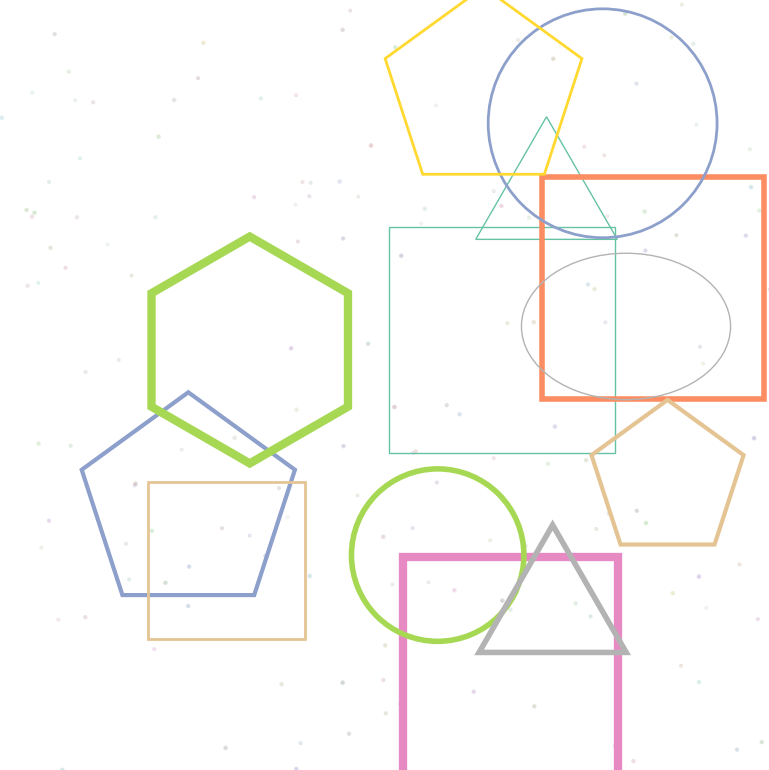[{"shape": "square", "thickness": 0.5, "radius": 0.73, "center": [0.652, 0.559]}, {"shape": "triangle", "thickness": 0.5, "radius": 0.53, "center": [0.71, 0.742]}, {"shape": "square", "thickness": 2, "radius": 0.72, "center": [0.848, 0.626]}, {"shape": "pentagon", "thickness": 1.5, "radius": 0.73, "center": [0.245, 0.345]}, {"shape": "circle", "thickness": 1, "radius": 0.74, "center": [0.783, 0.84]}, {"shape": "square", "thickness": 3, "radius": 0.7, "center": [0.663, 0.136]}, {"shape": "hexagon", "thickness": 3, "radius": 0.74, "center": [0.324, 0.545]}, {"shape": "circle", "thickness": 2, "radius": 0.56, "center": [0.568, 0.279]}, {"shape": "pentagon", "thickness": 1, "radius": 0.67, "center": [0.628, 0.882]}, {"shape": "square", "thickness": 1, "radius": 0.51, "center": [0.294, 0.272]}, {"shape": "pentagon", "thickness": 1.5, "radius": 0.52, "center": [0.867, 0.377]}, {"shape": "triangle", "thickness": 2, "radius": 0.55, "center": [0.718, 0.208]}, {"shape": "oval", "thickness": 0.5, "radius": 0.68, "center": [0.813, 0.576]}]